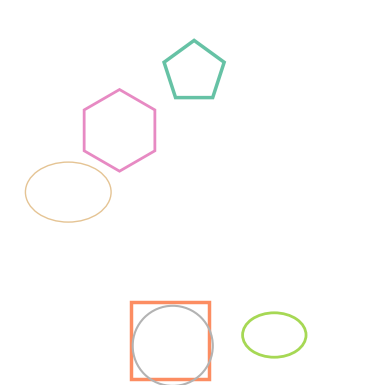[{"shape": "pentagon", "thickness": 2.5, "radius": 0.41, "center": [0.504, 0.813]}, {"shape": "square", "thickness": 2.5, "radius": 0.5, "center": [0.442, 0.116]}, {"shape": "hexagon", "thickness": 2, "radius": 0.53, "center": [0.31, 0.661]}, {"shape": "oval", "thickness": 2, "radius": 0.41, "center": [0.712, 0.13]}, {"shape": "oval", "thickness": 1, "radius": 0.56, "center": [0.177, 0.501]}, {"shape": "circle", "thickness": 1.5, "radius": 0.52, "center": [0.449, 0.102]}]